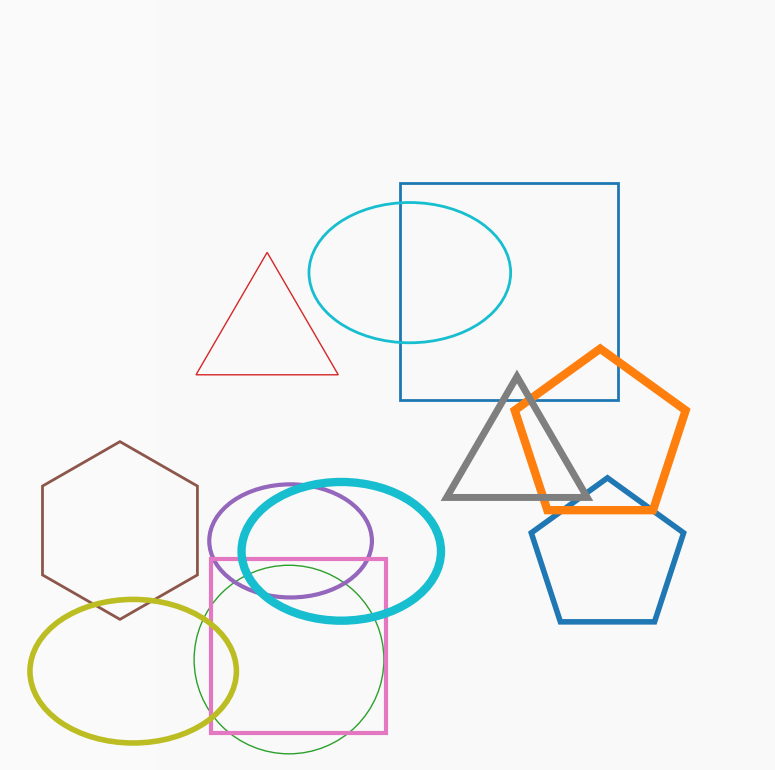[{"shape": "square", "thickness": 1, "radius": 0.71, "center": [0.657, 0.621]}, {"shape": "pentagon", "thickness": 2, "radius": 0.52, "center": [0.784, 0.276]}, {"shape": "pentagon", "thickness": 3, "radius": 0.58, "center": [0.774, 0.431]}, {"shape": "circle", "thickness": 0.5, "radius": 0.61, "center": [0.373, 0.143]}, {"shape": "triangle", "thickness": 0.5, "radius": 0.53, "center": [0.345, 0.566]}, {"shape": "oval", "thickness": 1.5, "radius": 0.52, "center": [0.375, 0.298]}, {"shape": "hexagon", "thickness": 1, "radius": 0.58, "center": [0.155, 0.311]}, {"shape": "square", "thickness": 1.5, "radius": 0.57, "center": [0.385, 0.161]}, {"shape": "triangle", "thickness": 2.5, "radius": 0.52, "center": [0.667, 0.406]}, {"shape": "oval", "thickness": 2, "radius": 0.67, "center": [0.172, 0.128]}, {"shape": "oval", "thickness": 1, "radius": 0.65, "center": [0.529, 0.646]}, {"shape": "oval", "thickness": 3, "radius": 0.64, "center": [0.44, 0.284]}]